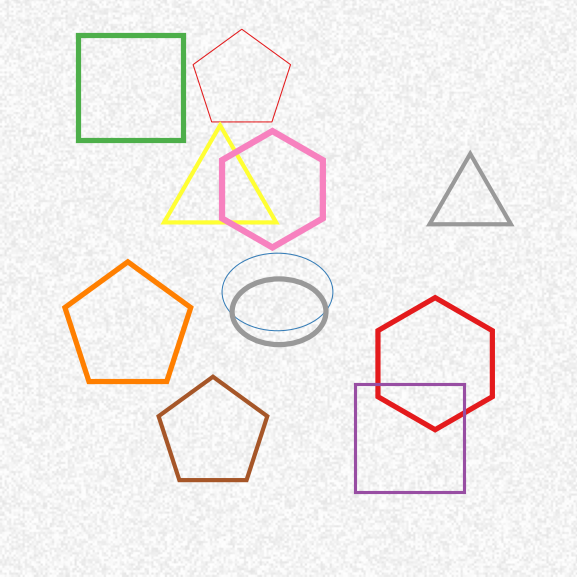[{"shape": "hexagon", "thickness": 2.5, "radius": 0.57, "center": [0.754, 0.369]}, {"shape": "pentagon", "thickness": 0.5, "radius": 0.44, "center": [0.419, 0.86]}, {"shape": "oval", "thickness": 0.5, "radius": 0.48, "center": [0.48, 0.494]}, {"shape": "square", "thickness": 2.5, "radius": 0.45, "center": [0.225, 0.848]}, {"shape": "square", "thickness": 1.5, "radius": 0.47, "center": [0.709, 0.241]}, {"shape": "pentagon", "thickness": 2.5, "radius": 0.57, "center": [0.221, 0.431]}, {"shape": "triangle", "thickness": 2, "radius": 0.56, "center": [0.381, 0.67]}, {"shape": "pentagon", "thickness": 2, "radius": 0.49, "center": [0.369, 0.248]}, {"shape": "hexagon", "thickness": 3, "radius": 0.5, "center": [0.472, 0.671]}, {"shape": "oval", "thickness": 2.5, "radius": 0.41, "center": [0.483, 0.459]}, {"shape": "triangle", "thickness": 2, "radius": 0.41, "center": [0.814, 0.651]}]